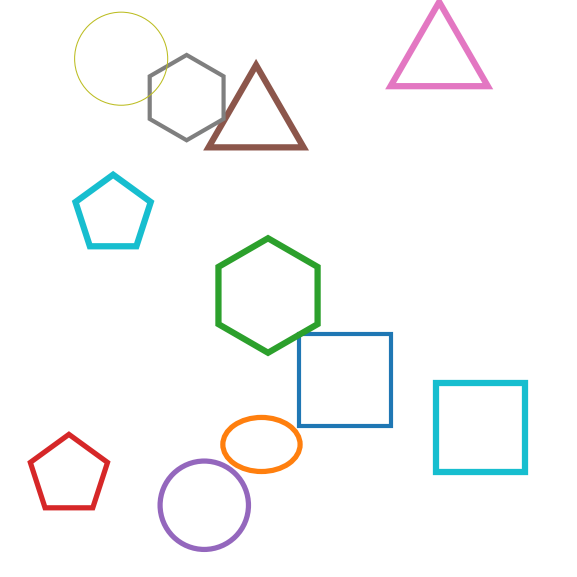[{"shape": "square", "thickness": 2, "radius": 0.4, "center": [0.597, 0.341]}, {"shape": "oval", "thickness": 2.5, "radius": 0.33, "center": [0.453, 0.229]}, {"shape": "hexagon", "thickness": 3, "radius": 0.5, "center": [0.464, 0.487]}, {"shape": "pentagon", "thickness": 2.5, "radius": 0.35, "center": [0.119, 0.177]}, {"shape": "circle", "thickness": 2.5, "radius": 0.38, "center": [0.354, 0.124]}, {"shape": "triangle", "thickness": 3, "radius": 0.47, "center": [0.443, 0.791]}, {"shape": "triangle", "thickness": 3, "radius": 0.49, "center": [0.761, 0.899]}, {"shape": "hexagon", "thickness": 2, "radius": 0.37, "center": [0.323, 0.83]}, {"shape": "circle", "thickness": 0.5, "radius": 0.4, "center": [0.21, 0.897]}, {"shape": "square", "thickness": 3, "radius": 0.39, "center": [0.832, 0.259]}, {"shape": "pentagon", "thickness": 3, "radius": 0.34, "center": [0.196, 0.628]}]